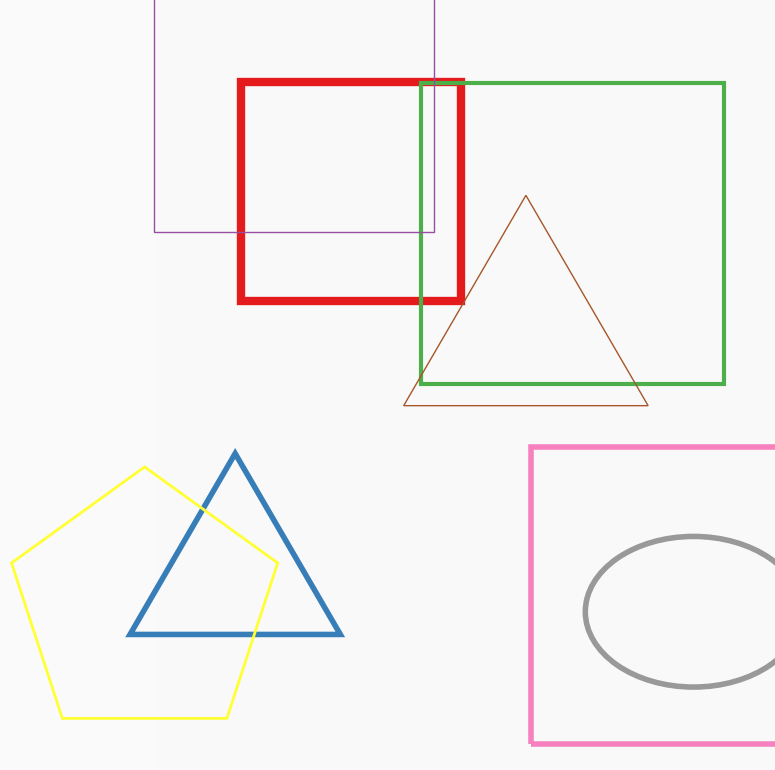[{"shape": "square", "thickness": 3, "radius": 0.71, "center": [0.453, 0.751]}, {"shape": "triangle", "thickness": 2, "radius": 0.78, "center": [0.303, 0.254]}, {"shape": "square", "thickness": 1.5, "radius": 0.98, "center": [0.739, 0.696]}, {"shape": "square", "thickness": 0.5, "radius": 0.9, "center": [0.38, 0.879]}, {"shape": "pentagon", "thickness": 1, "radius": 0.9, "center": [0.187, 0.213]}, {"shape": "triangle", "thickness": 0.5, "radius": 0.91, "center": [0.679, 0.564]}, {"shape": "square", "thickness": 2, "radius": 0.96, "center": [0.878, 0.226]}, {"shape": "oval", "thickness": 2, "radius": 0.7, "center": [0.895, 0.206]}]